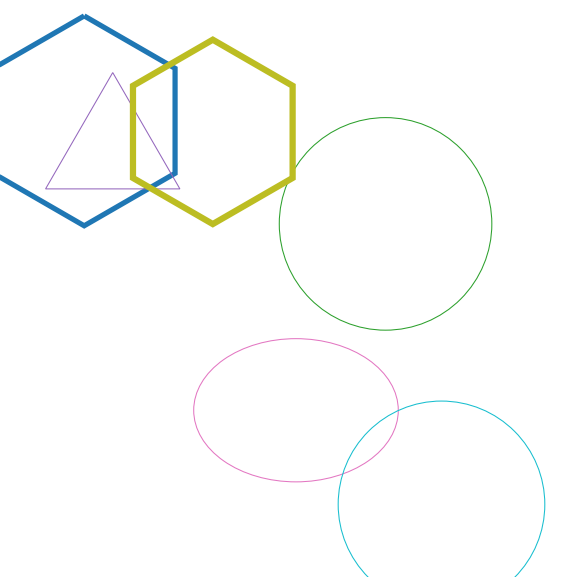[{"shape": "hexagon", "thickness": 2.5, "radius": 0.91, "center": [0.146, 0.79]}, {"shape": "circle", "thickness": 0.5, "radius": 0.92, "center": [0.668, 0.611]}, {"shape": "triangle", "thickness": 0.5, "radius": 0.67, "center": [0.195, 0.739]}, {"shape": "oval", "thickness": 0.5, "radius": 0.89, "center": [0.513, 0.289]}, {"shape": "hexagon", "thickness": 3, "radius": 0.8, "center": [0.368, 0.771]}, {"shape": "circle", "thickness": 0.5, "radius": 0.89, "center": [0.764, 0.126]}]